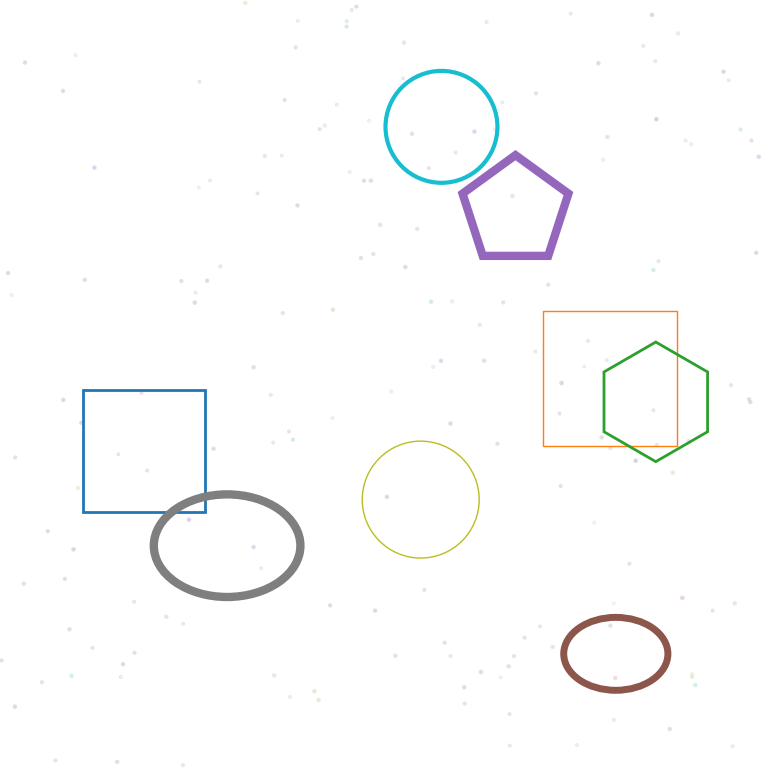[{"shape": "square", "thickness": 1, "radius": 0.4, "center": [0.187, 0.415]}, {"shape": "square", "thickness": 0.5, "radius": 0.44, "center": [0.792, 0.509]}, {"shape": "hexagon", "thickness": 1, "radius": 0.39, "center": [0.852, 0.478]}, {"shape": "pentagon", "thickness": 3, "radius": 0.36, "center": [0.669, 0.726]}, {"shape": "oval", "thickness": 2.5, "radius": 0.34, "center": [0.8, 0.151]}, {"shape": "oval", "thickness": 3, "radius": 0.48, "center": [0.295, 0.291]}, {"shape": "circle", "thickness": 0.5, "radius": 0.38, "center": [0.546, 0.351]}, {"shape": "circle", "thickness": 1.5, "radius": 0.36, "center": [0.573, 0.835]}]